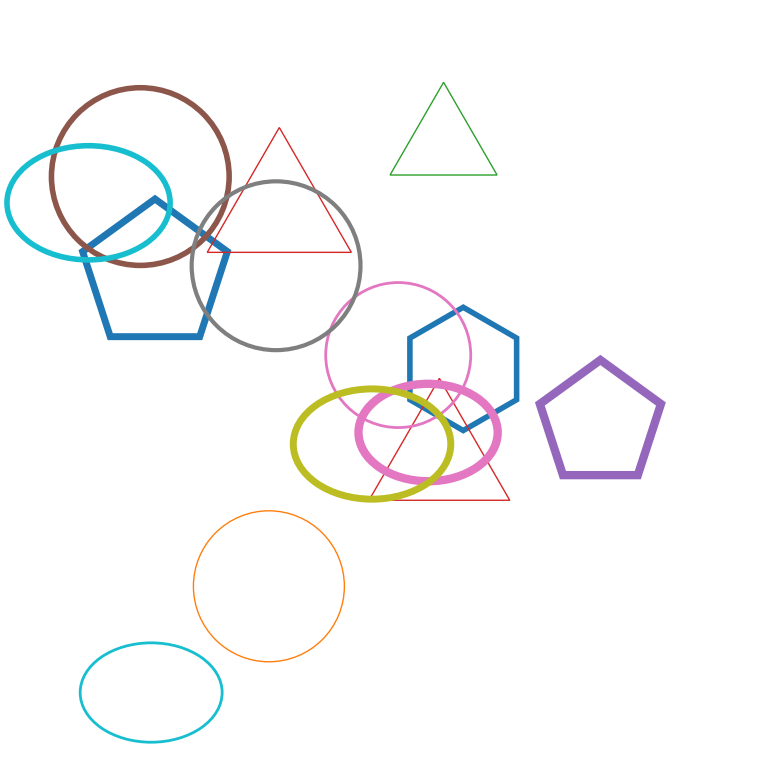[{"shape": "hexagon", "thickness": 2, "radius": 0.4, "center": [0.602, 0.521]}, {"shape": "pentagon", "thickness": 2.5, "radius": 0.49, "center": [0.201, 0.643]}, {"shape": "circle", "thickness": 0.5, "radius": 0.49, "center": [0.349, 0.239]}, {"shape": "triangle", "thickness": 0.5, "radius": 0.4, "center": [0.576, 0.813]}, {"shape": "triangle", "thickness": 0.5, "radius": 0.53, "center": [0.571, 0.403]}, {"shape": "triangle", "thickness": 0.5, "radius": 0.54, "center": [0.363, 0.726]}, {"shape": "pentagon", "thickness": 3, "radius": 0.41, "center": [0.78, 0.45]}, {"shape": "circle", "thickness": 2, "radius": 0.58, "center": [0.182, 0.771]}, {"shape": "oval", "thickness": 3, "radius": 0.45, "center": [0.556, 0.438]}, {"shape": "circle", "thickness": 1, "radius": 0.47, "center": [0.517, 0.539]}, {"shape": "circle", "thickness": 1.5, "radius": 0.55, "center": [0.359, 0.655]}, {"shape": "oval", "thickness": 2.5, "radius": 0.51, "center": [0.483, 0.423]}, {"shape": "oval", "thickness": 2, "radius": 0.53, "center": [0.115, 0.737]}, {"shape": "oval", "thickness": 1, "radius": 0.46, "center": [0.196, 0.101]}]